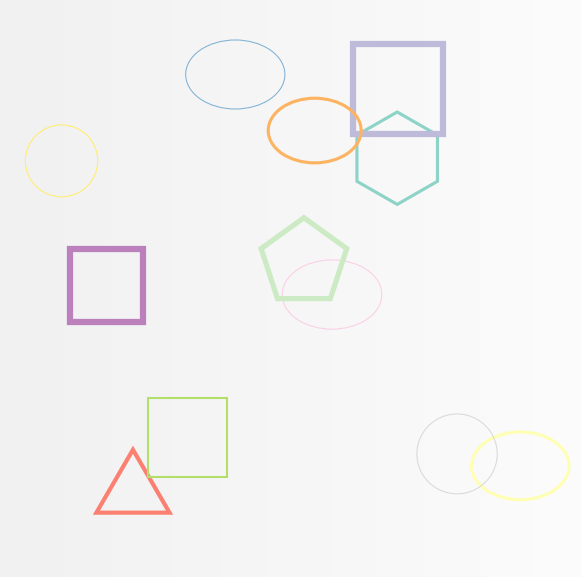[{"shape": "hexagon", "thickness": 1.5, "radius": 0.4, "center": [0.683, 0.725]}, {"shape": "oval", "thickness": 1.5, "radius": 0.42, "center": [0.895, 0.192]}, {"shape": "square", "thickness": 3, "radius": 0.39, "center": [0.685, 0.845]}, {"shape": "triangle", "thickness": 2, "radius": 0.36, "center": [0.229, 0.148]}, {"shape": "oval", "thickness": 0.5, "radius": 0.43, "center": [0.405, 0.87]}, {"shape": "oval", "thickness": 1.5, "radius": 0.4, "center": [0.541, 0.773]}, {"shape": "square", "thickness": 1, "radius": 0.34, "center": [0.323, 0.241]}, {"shape": "oval", "thickness": 0.5, "radius": 0.43, "center": [0.571, 0.489]}, {"shape": "circle", "thickness": 0.5, "radius": 0.35, "center": [0.786, 0.213]}, {"shape": "square", "thickness": 3, "radius": 0.32, "center": [0.183, 0.505]}, {"shape": "pentagon", "thickness": 2.5, "radius": 0.39, "center": [0.523, 0.545]}, {"shape": "circle", "thickness": 0.5, "radius": 0.31, "center": [0.106, 0.721]}]